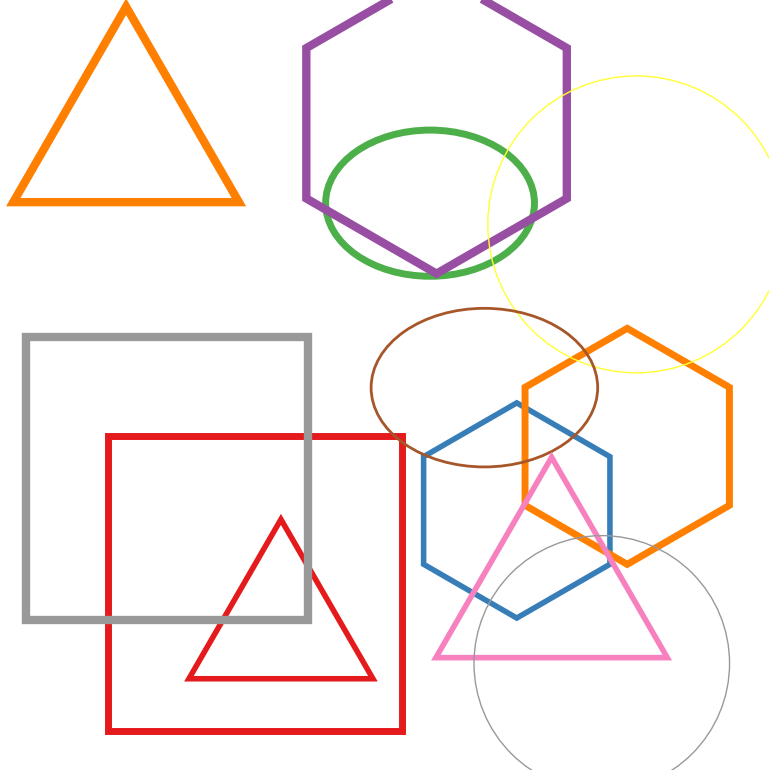[{"shape": "square", "thickness": 2.5, "radius": 0.96, "center": [0.331, 0.242]}, {"shape": "triangle", "thickness": 2, "radius": 0.69, "center": [0.365, 0.188]}, {"shape": "hexagon", "thickness": 2, "radius": 0.7, "center": [0.671, 0.337]}, {"shape": "oval", "thickness": 2.5, "radius": 0.68, "center": [0.559, 0.736]}, {"shape": "hexagon", "thickness": 3, "radius": 0.98, "center": [0.567, 0.84]}, {"shape": "triangle", "thickness": 3, "radius": 0.85, "center": [0.164, 0.822]}, {"shape": "hexagon", "thickness": 2.5, "radius": 0.77, "center": [0.815, 0.42]}, {"shape": "circle", "thickness": 0.5, "radius": 0.96, "center": [0.826, 0.709]}, {"shape": "oval", "thickness": 1, "radius": 0.74, "center": [0.629, 0.497]}, {"shape": "triangle", "thickness": 2, "radius": 0.87, "center": [0.716, 0.233]}, {"shape": "square", "thickness": 3, "radius": 0.92, "center": [0.217, 0.379]}, {"shape": "circle", "thickness": 0.5, "radius": 0.83, "center": [0.782, 0.138]}]